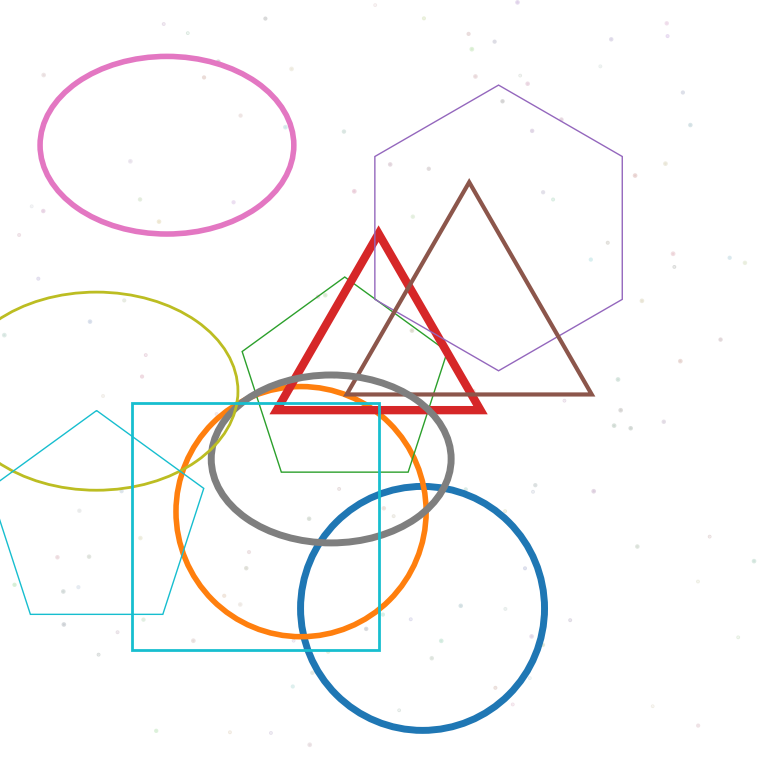[{"shape": "circle", "thickness": 2.5, "radius": 0.79, "center": [0.549, 0.21]}, {"shape": "circle", "thickness": 2, "radius": 0.81, "center": [0.391, 0.336]}, {"shape": "pentagon", "thickness": 0.5, "radius": 0.7, "center": [0.448, 0.5]}, {"shape": "triangle", "thickness": 3, "radius": 0.76, "center": [0.492, 0.544]}, {"shape": "hexagon", "thickness": 0.5, "radius": 0.93, "center": [0.647, 0.704]}, {"shape": "triangle", "thickness": 1.5, "radius": 0.92, "center": [0.609, 0.58]}, {"shape": "oval", "thickness": 2, "radius": 0.82, "center": [0.217, 0.811]}, {"shape": "oval", "thickness": 2.5, "radius": 0.78, "center": [0.43, 0.404]}, {"shape": "oval", "thickness": 1, "radius": 0.92, "center": [0.125, 0.492]}, {"shape": "pentagon", "thickness": 0.5, "radius": 0.73, "center": [0.125, 0.321]}, {"shape": "square", "thickness": 1, "radius": 0.8, "center": [0.332, 0.316]}]